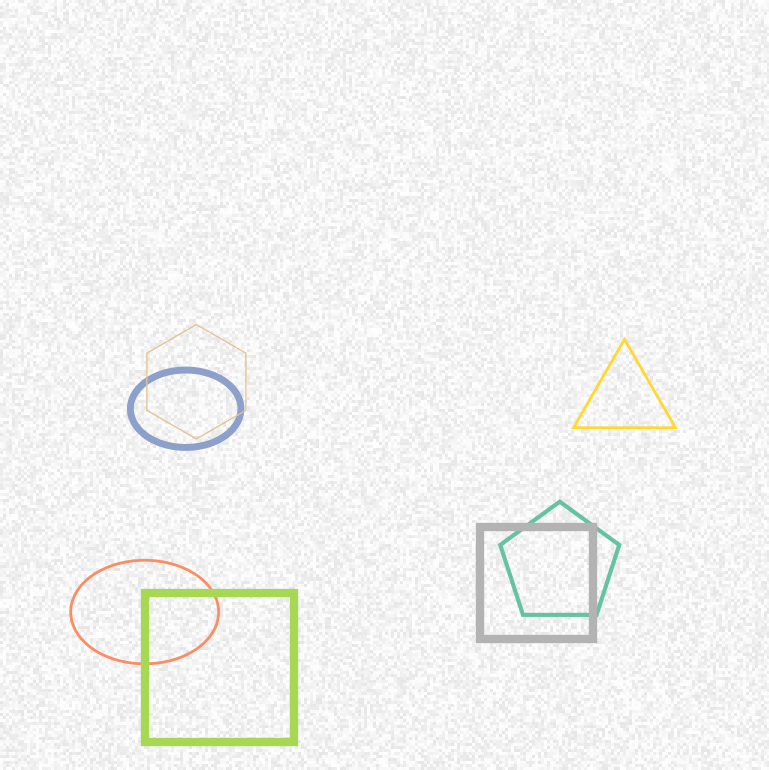[{"shape": "pentagon", "thickness": 1.5, "radius": 0.41, "center": [0.727, 0.267]}, {"shape": "oval", "thickness": 1, "radius": 0.48, "center": [0.188, 0.205]}, {"shape": "oval", "thickness": 2.5, "radius": 0.36, "center": [0.241, 0.469]}, {"shape": "square", "thickness": 3, "radius": 0.48, "center": [0.285, 0.133]}, {"shape": "triangle", "thickness": 1, "radius": 0.38, "center": [0.811, 0.483]}, {"shape": "hexagon", "thickness": 0.5, "radius": 0.37, "center": [0.255, 0.504]}, {"shape": "square", "thickness": 3, "radius": 0.36, "center": [0.697, 0.243]}]